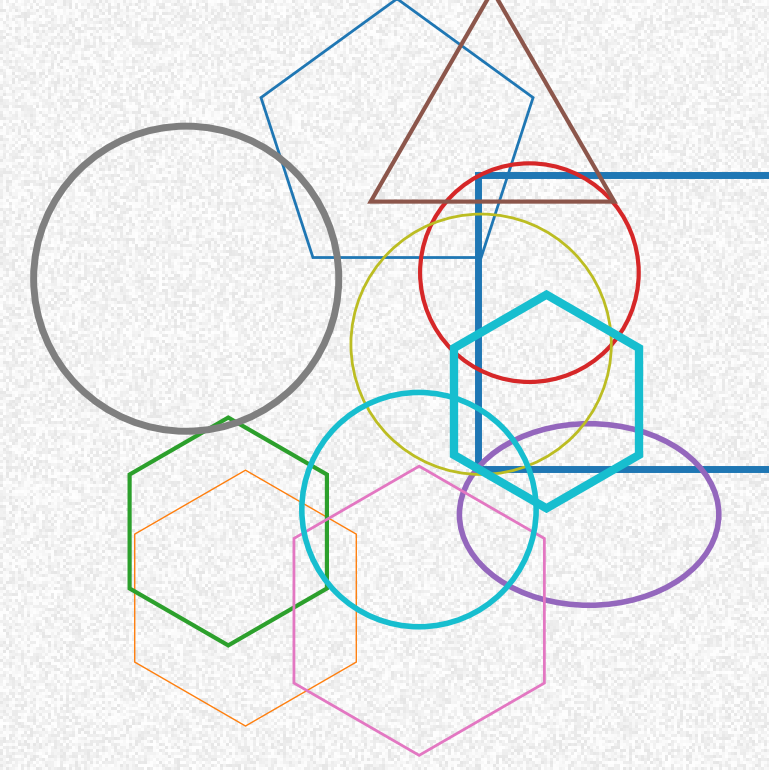[{"shape": "square", "thickness": 2.5, "radius": 0.96, "center": [0.813, 0.582]}, {"shape": "pentagon", "thickness": 1, "radius": 0.93, "center": [0.516, 0.816]}, {"shape": "hexagon", "thickness": 0.5, "radius": 0.83, "center": [0.319, 0.223]}, {"shape": "hexagon", "thickness": 1.5, "radius": 0.74, "center": [0.296, 0.31]}, {"shape": "circle", "thickness": 1.5, "radius": 0.71, "center": [0.688, 0.646]}, {"shape": "oval", "thickness": 2, "radius": 0.84, "center": [0.765, 0.332]}, {"shape": "triangle", "thickness": 1.5, "radius": 0.91, "center": [0.64, 0.83]}, {"shape": "hexagon", "thickness": 1, "radius": 0.94, "center": [0.544, 0.207]}, {"shape": "circle", "thickness": 2.5, "radius": 0.99, "center": [0.242, 0.638]}, {"shape": "circle", "thickness": 1, "radius": 0.85, "center": [0.625, 0.553]}, {"shape": "circle", "thickness": 2, "radius": 0.76, "center": [0.544, 0.338]}, {"shape": "hexagon", "thickness": 3, "radius": 0.69, "center": [0.71, 0.479]}]